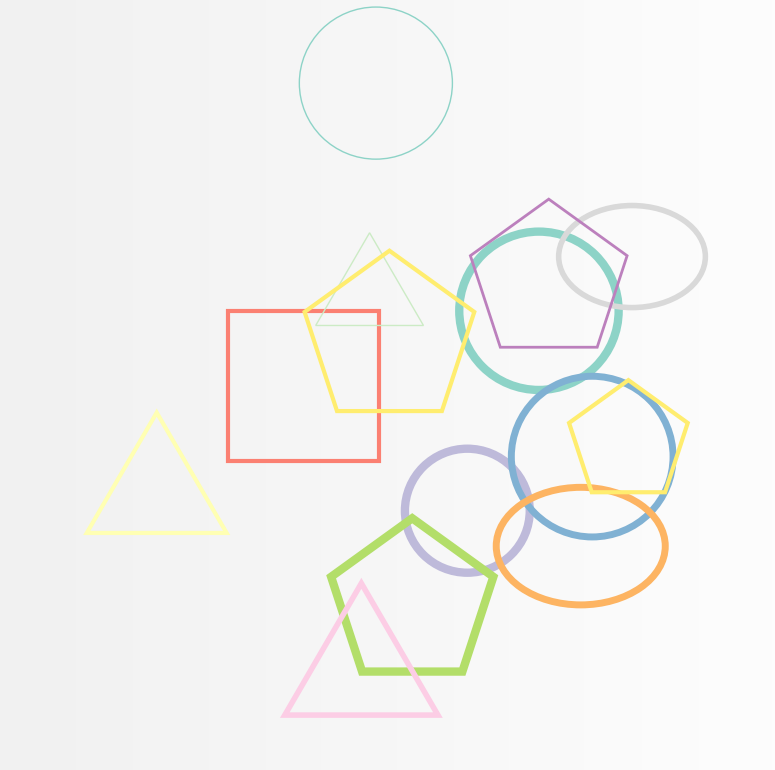[{"shape": "circle", "thickness": 3, "radius": 0.51, "center": [0.695, 0.596]}, {"shape": "circle", "thickness": 0.5, "radius": 0.49, "center": [0.485, 0.892]}, {"shape": "triangle", "thickness": 1.5, "radius": 0.52, "center": [0.202, 0.36]}, {"shape": "circle", "thickness": 3, "radius": 0.4, "center": [0.603, 0.337]}, {"shape": "square", "thickness": 1.5, "radius": 0.49, "center": [0.392, 0.499]}, {"shape": "circle", "thickness": 2.5, "radius": 0.52, "center": [0.764, 0.407]}, {"shape": "oval", "thickness": 2.5, "radius": 0.55, "center": [0.749, 0.291]}, {"shape": "pentagon", "thickness": 3, "radius": 0.55, "center": [0.532, 0.217]}, {"shape": "triangle", "thickness": 2, "radius": 0.57, "center": [0.466, 0.128]}, {"shape": "oval", "thickness": 2, "radius": 0.47, "center": [0.816, 0.667]}, {"shape": "pentagon", "thickness": 1, "radius": 0.53, "center": [0.708, 0.635]}, {"shape": "triangle", "thickness": 0.5, "radius": 0.4, "center": [0.477, 0.617]}, {"shape": "pentagon", "thickness": 1.5, "radius": 0.4, "center": [0.811, 0.426]}, {"shape": "pentagon", "thickness": 1.5, "radius": 0.58, "center": [0.503, 0.559]}]